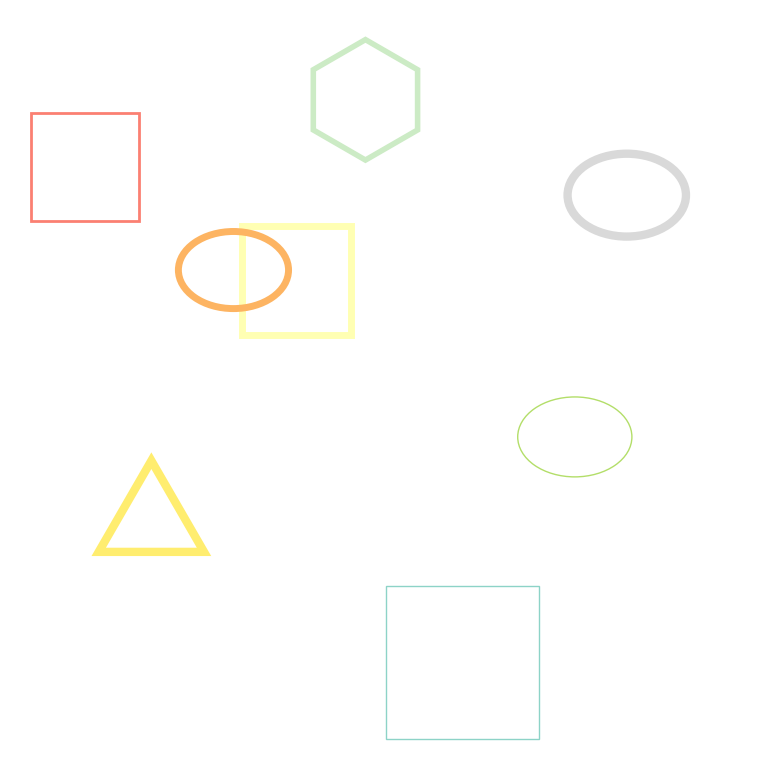[{"shape": "square", "thickness": 0.5, "radius": 0.5, "center": [0.601, 0.14]}, {"shape": "square", "thickness": 2.5, "radius": 0.35, "center": [0.385, 0.636]}, {"shape": "square", "thickness": 1, "radius": 0.35, "center": [0.11, 0.783]}, {"shape": "oval", "thickness": 2.5, "radius": 0.36, "center": [0.303, 0.649]}, {"shape": "oval", "thickness": 0.5, "radius": 0.37, "center": [0.747, 0.433]}, {"shape": "oval", "thickness": 3, "radius": 0.38, "center": [0.814, 0.747]}, {"shape": "hexagon", "thickness": 2, "radius": 0.39, "center": [0.475, 0.87]}, {"shape": "triangle", "thickness": 3, "radius": 0.39, "center": [0.197, 0.323]}]